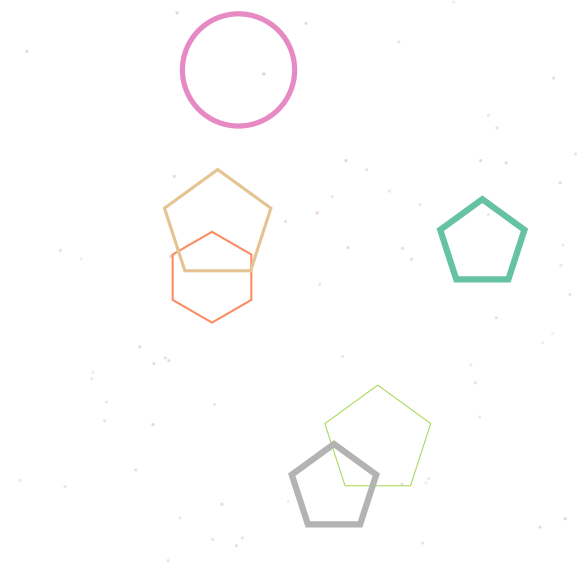[{"shape": "pentagon", "thickness": 3, "radius": 0.38, "center": [0.835, 0.577]}, {"shape": "hexagon", "thickness": 1, "radius": 0.39, "center": [0.367, 0.519]}, {"shape": "circle", "thickness": 2.5, "radius": 0.49, "center": [0.413, 0.878]}, {"shape": "pentagon", "thickness": 0.5, "radius": 0.48, "center": [0.654, 0.236]}, {"shape": "pentagon", "thickness": 1.5, "radius": 0.48, "center": [0.377, 0.609]}, {"shape": "pentagon", "thickness": 3, "radius": 0.38, "center": [0.578, 0.153]}]